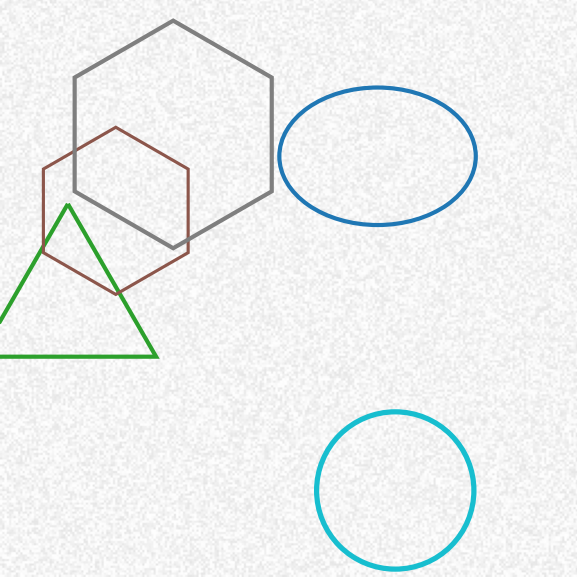[{"shape": "oval", "thickness": 2, "radius": 0.85, "center": [0.654, 0.729]}, {"shape": "triangle", "thickness": 2, "radius": 0.88, "center": [0.118, 0.47]}, {"shape": "hexagon", "thickness": 1.5, "radius": 0.72, "center": [0.2, 0.634]}, {"shape": "hexagon", "thickness": 2, "radius": 0.99, "center": [0.3, 0.766]}, {"shape": "circle", "thickness": 2.5, "radius": 0.68, "center": [0.684, 0.15]}]